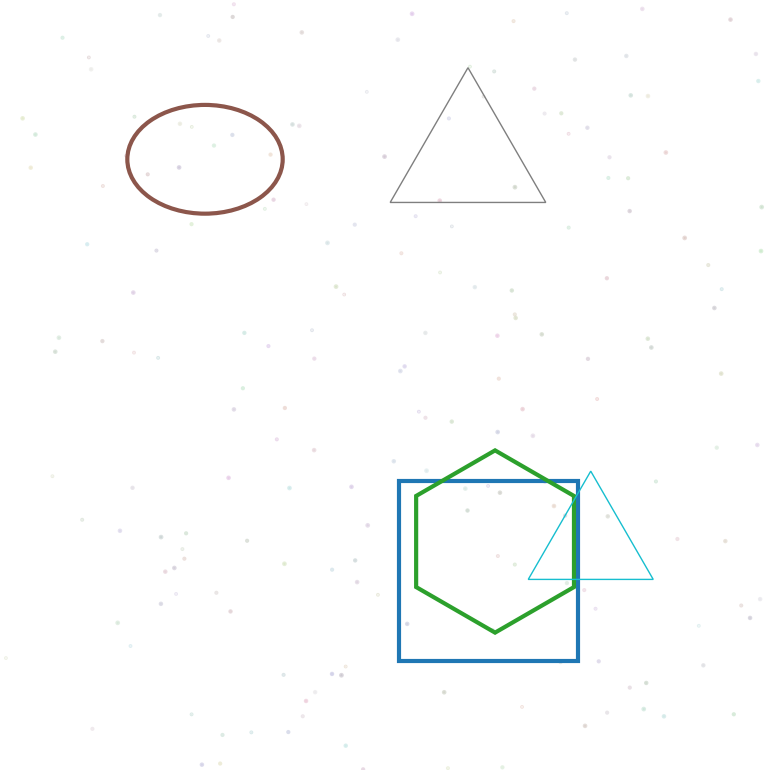[{"shape": "square", "thickness": 1.5, "radius": 0.58, "center": [0.634, 0.258]}, {"shape": "hexagon", "thickness": 1.5, "radius": 0.59, "center": [0.643, 0.297]}, {"shape": "oval", "thickness": 1.5, "radius": 0.5, "center": [0.266, 0.793]}, {"shape": "triangle", "thickness": 0.5, "radius": 0.58, "center": [0.608, 0.795]}, {"shape": "triangle", "thickness": 0.5, "radius": 0.47, "center": [0.767, 0.294]}]